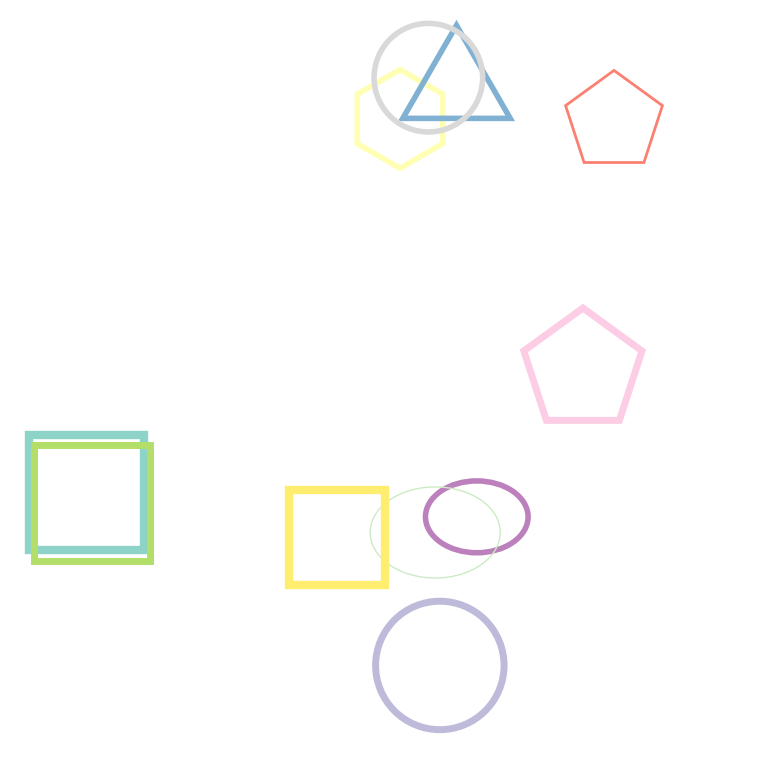[{"shape": "square", "thickness": 3, "radius": 0.37, "center": [0.113, 0.36]}, {"shape": "hexagon", "thickness": 2, "radius": 0.32, "center": [0.52, 0.846]}, {"shape": "circle", "thickness": 2.5, "radius": 0.42, "center": [0.571, 0.136]}, {"shape": "pentagon", "thickness": 1, "radius": 0.33, "center": [0.797, 0.842]}, {"shape": "triangle", "thickness": 2, "radius": 0.4, "center": [0.593, 0.887]}, {"shape": "square", "thickness": 2.5, "radius": 0.38, "center": [0.119, 0.347]}, {"shape": "pentagon", "thickness": 2.5, "radius": 0.4, "center": [0.757, 0.519]}, {"shape": "circle", "thickness": 2, "radius": 0.35, "center": [0.556, 0.899]}, {"shape": "oval", "thickness": 2, "radius": 0.33, "center": [0.619, 0.329]}, {"shape": "oval", "thickness": 0.5, "radius": 0.42, "center": [0.565, 0.308]}, {"shape": "square", "thickness": 3, "radius": 0.31, "center": [0.438, 0.302]}]